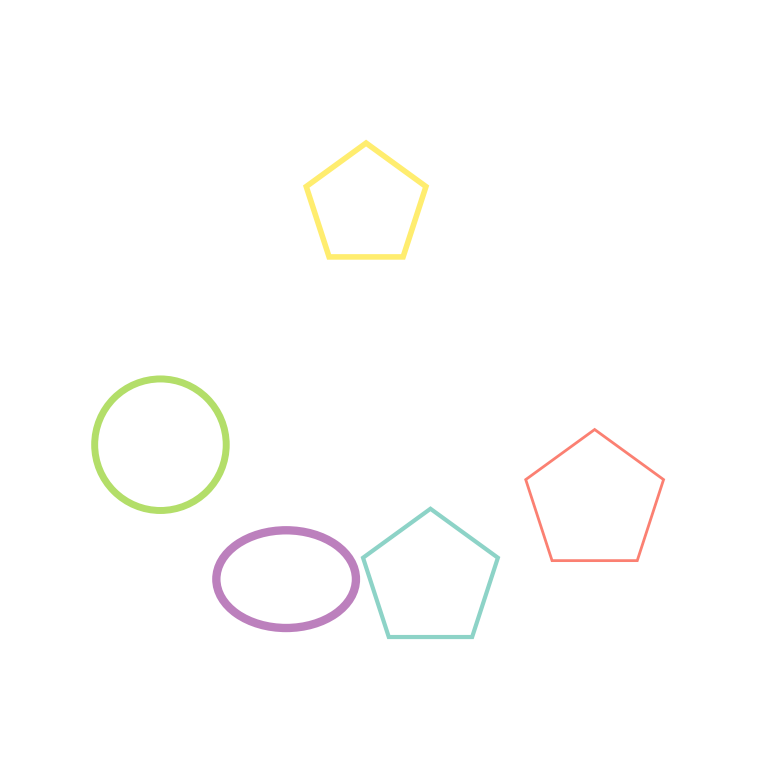[{"shape": "pentagon", "thickness": 1.5, "radius": 0.46, "center": [0.559, 0.247]}, {"shape": "pentagon", "thickness": 1, "radius": 0.47, "center": [0.772, 0.348]}, {"shape": "circle", "thickness": 2.5, "radius": 0.43, "center": [0.208, 0.422]}, {"shape": "oval", "thickness": 3, "radius": 0.45, "center": [0.372, 0.248]}, {"shape": "pentagon", "thickness": 2, "radius": 0.41, "center": [0.475, 0.732]}]